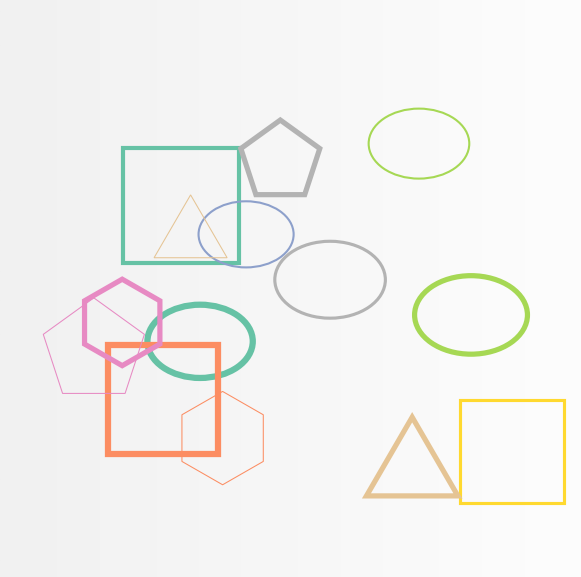[{"shape": "square", "thickness": 2, "radius": 0.5, "center": [0.311, 0.643]}, {"shape": "oval", "thickness": 3, "radius": 0.45, "center": [0.344, 0.408]}, {"shape": "hexagon", "thickness": 0.5, "radius": 0.4, "center": [0.383, 0.241]}, {"shape": "square", "thickness": 3, "radius": 0.47, "center": [0.28, 0.307]}, {"shape": "oval", "thickness": 1, "radius": 0.41, "center": [0.423, 0.593]}, {"shape": "pentagon", "thickness": 0.5, "radius": 0.46, "center": [0.161, 0.392]}, {"shape": "hexagon", "thickness": 2.5, "radius": 0.37, "center": [0.21, 0.441]}, {"shape": "oval", "thickness": 2.5, "radius": 0.49, "center": [0.81, 0.454]}, {"shape": "oval", "thickness": 1, "radius": 0.43, "center": [0.721, 0.75]}, {"shape": "square", "thickness": 1.5, "radius": 0.45, "center": [0.88, 0.217]}, {"shape": "triangle", "thickness": 2.5, "radius": 0.45, "center": [0.709, 0.186]}, {"shape": "triangle", "thickness": 0.5, "radius": 0.36, "center": [0.328, 0.589]}, {"shape": "oval", "thickness": 1.5, "radius": 0.48, "center": [0.568, 0.515]}, {"shape": "pentagon", "thickness": 2.5, "radius": 0.36, "center": [0.482, 0.72]}]